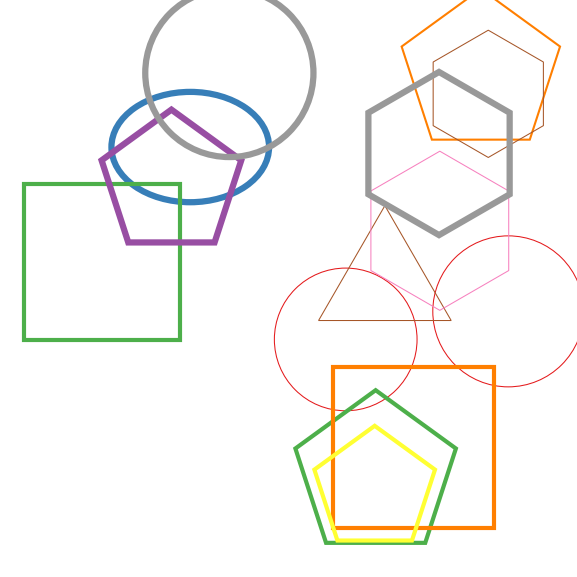[{"shape": "circle", "thickness": 0.5, "radius": 0.62, "center": [0.599, 0.411]}, {"shape": "circle", "thickness": 0.5, "radius": 0.65, "center": [0.88, 0.46]}, {"shape": "oval", "thickness": 3, "radius": 0.68, "center": [0.329, 0.744]}, {"shape": "square", "thickness": 2, "radius": 0.68, "center": [0.177, 0.546]}, {"shape": "pentagon", "thickness": 2, "radius": 0.73, "center": [0.65, 0.177]}, {"shape": "pentagon", "thickness": 3, "radius": 0.64, "center": [0.297, 0.682]}, {"shape": "pentagon", "thickness": 1, "radius": 0.72, "center": [0.833, 0.874]}, {"shape": "square", "thickness": 2, "radius": 0.7, "center": [0.716, 0.224]}, {"shape": "pentagon", "thickness": 2, "radius": 0.55, "center": [0.649, 0.152]}, {"shape": "hexagon", "thickness": 0.5, "radius": 0.55, "center": [0.845, 0.837]}, {"shape": "triangle", "thickness": 0.5, "radius": 0.66, "center": [0.666, 0.51]}, {"shape": "hexagon", "thickness": 0.5, "radius": 0.69, "center": [0.762, 0.6]}, {"shape": "circle", "thickness": 3, "radius": 0.73, "center": [0.397, 0.873]}, {"shape": "hexagon", "thickness": 3, "radius": 0.71, "center": [0.76, 0.733]}]